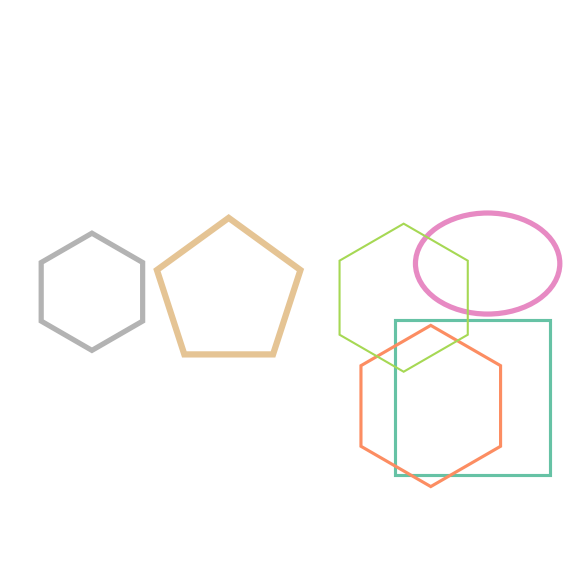[{"shape": "square", "thickness": 1.5, "radius": 0.67, "center": [0.818, 0.311]}, {"shape": "hexagon", "thickness": 1.5, "radius": 0.7, "center": [0.746, 0.296]}, {"shape": "oval", "thickness": 2.5, "radius": 0.62, "center": [0.844, 0.543]}, {"shape": "hexagon", "thickness": 1, "radius": 0.64, "center": [0.699, 0.484]}, {"shape": "pentagon", "thickness": 3, "radius": 0.65, "center": [0.396, 0.491]}, {"shape": "hexagon", "thickness": 2.5, "radius": 0.51, "center": [0.159, 0.494]}]